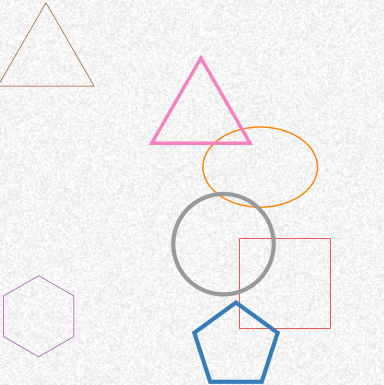[{"shape": "square", "thickness": 0.5, "radius": 0.59, "center": [0.739, 0.265]}, {"shape": "pentagon", "thickness": 3, "radius": 0.57, "center": [0.613, 0.1]}, {"shape": "hexagon", "thickness": 0.5, "radius": 0.53, "center": [0.101, 0.179]}, {"shape": "oval", "thickness": 1, "radius": 0.74, "center": [0.676, 0.566]}, {"shape": "triangle", "thickness": 0.5, "radius": 0.72, "center": [0.12, 0.849]}, {"shape": "triangle", "thickness": 2.5, "radius": 0.74, "center": [0.522, 0.702]}, {"shape": "circle", "thickness": 3, "radius": 0.65, "center": [0.581, 0.366]}]